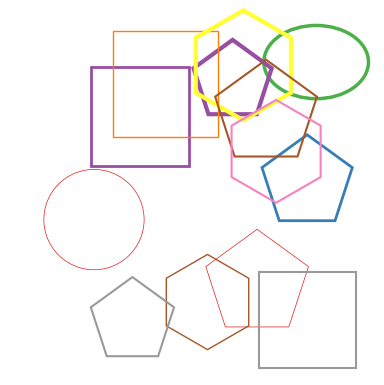[{"shape": "circle", "thickness": 0.5, "radius": 0.65, "center": [0.244, 0.43]}, {"shape": "pentagon", "thickness": 0.5, "radius": 0.7, "center": [0.668, 0.264]}, {"shape": "pentagon", "thickness": 2, "radius": 0.62, "center": [0.798, 0.527]}, {"shape": "oval", "thickness": 2.5, "radius": 0.68, "center": [0.821, 0.839]}, {"shape": "pentagon", "thickness": 3, "radius": 0.53, "center": [0.604, 0.79]}, {"shape": "square", "thickness": 2, "radius": 0.64, "center": [0.364, 0.698]}, {"shape": "square", "thickness": 1, "radius": 0.69, "center": [0.429, 0.781]}, {"shape": "hexagon", "thickness": 3, "radius": 0.71, "center": [0.632, 0.83]}, {"shape": "hexagon", "thickness": 1, "radius": 0.62, "center": [0.539, 0.215]}, {"shape": "pentagon", "thickness": 1.5, "radius": 0.69, "center": [0.691, 0.706]}, {"shape": "hexagon", "thickness": 1.5, "radius": 0.67, "center": [0.717, 0.607]}, {"shape": "pentagon", "thickness": 1.5, "radius": 0.57, "center": [0.344, 0.167]}, {"shape": "square", "thickness": 1.5, "radius": 0.62, "center": [0.799, 0.169]}]